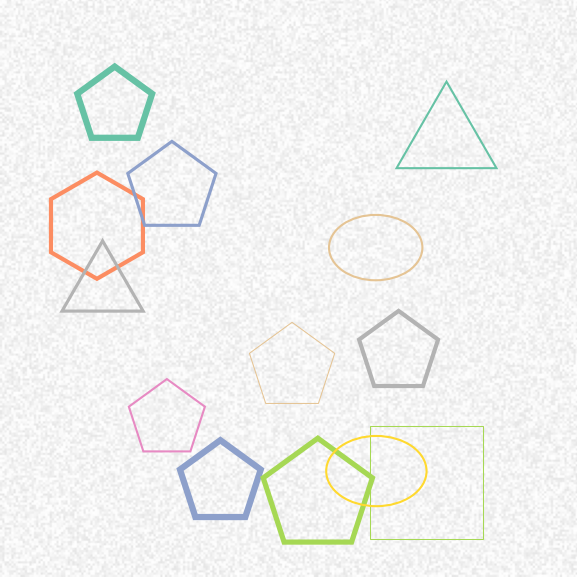[{"shape": "pentagon", "thickness": 3, "radius": 0.34, "center": [0.199, 0.816]}, {"shape": "triangle", "thickness": 1, "radius": 0.5, "center": [0.773, 0.758]}, {"shape": "hexagon", "thickness": 2, "radius": 0.46, "center": [0.168, 0.608]}, {"shape": "pentagon", "thickness": 3, "radius": 0.37, "center": [0.382, 0.163]}, {"shape": "pentagon", "thickness": 1.5, "radius": 0.4, "center": [0.298, 0.674]}, {"shape": "pentagon", "thickness": 1, "radius": 0.35, "center": [0.289, 0.274]}, {"shape": "square", "thickness": 0.5, "radius": 0.49, "center": [0.739, 0.163]}, {"shape": "pentagon", "thickness": 2.5, "radius": 0.5, "center": [0.55, 0.141]}, {"shape": "oval", "thickness": 1, "radius": 0.43, "center": [0.652, 0.183]}, {"shape": "oval", "thickness": 1, "radius": 0.4, "center": [0.651, 0.57]}, {"shape": "pentagon", "thickness": 0.5, "radius": 0.39, "center": [0.506, 0.363]}, {"shape": "triangle", "thickness": 1.5, "radius": 0.41, "center": [0.178, 0.501]}, {"shape": "pentagon", "thickness": 2, "radius": 0.36, "center": [0.69, 0.389]}]